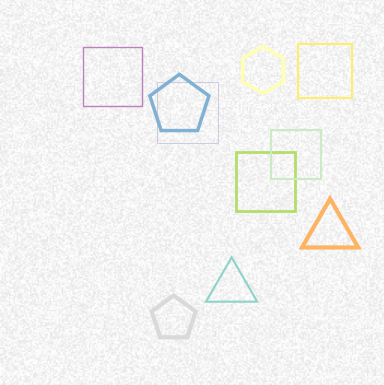[{"shape": "triangle", "thickness": 1.5, "radius": 0.38, "center": [0.602, 0.255]}, {"shape": "hexagon", "thickness": 2.5, "radius": 0.31, "center": [0.683, 0.818]}, {"shape": "square", "thickness": 0.5, "radius": 0.39, "center": [0.486, 0.708]}, {"shape": "pentagon", "thickness": 2.5, "radius": 0.4, "center": [0.466, 0.726]}, {"shape": "triangle", "thickness": 3, "radius": 0.42, "center": [0.857, 0.399]}, {"shape": "square", "thickness": 2, "radius": 0.39, "center": [0.69, 0.529]}, {"shape": "pentagon", "thickness": 3, "radius": 0.3, "center": [0.451, 0.172]}, {"shape": "square", "thickness": 1, "radius": 0.38, "center": [0.293, 0.8]}, {"shape": "square", "thickness": 1.5, "radius": 0.32, "center": [0.768, 0.599]}, {"shape": "square", "thickness": 1.5, "radius": 0.35, "center": [0.844, 0.816]}]